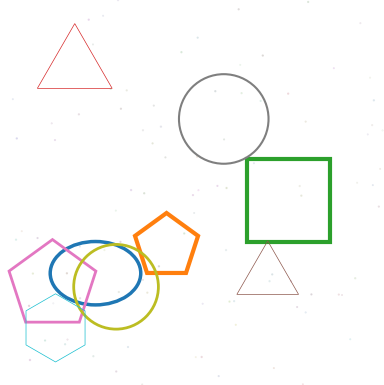[{"shape": "oval", "thickness": 2.5, "radius": 0.59, "center": [0.248, 0.29]}, {"shape": "pentagon", "thickness": 3, "radius": 0.43, "center": [0.433, 0.361]}, {"shape": "square", "thickness": 3, "radius": 0.54, "center": [0.75, 0.48]}, {"shape": "triangle", "thickness": 0.5, "radius": 0.56, "center": [0.194, 0.827]}, {"shape": "triangle", "thickness": 0.5, "radius": 0.46, "center": [0.695, 0.282]}, {"shape": "pentagon", "thickness": 2, "radius": 0.59, "center": [0.136, 0.259]}, {"shape": "circle", "thickness": 1.5, "radius": 0.58, "center": [0.581, 0.691]}, {"shape": "circle", "thickness": 2, "radius": 0.55, "center": [0.301, 0.255]}, {"shape": "hexagon", "thickness": 0.5, "radius": 0.44, "center": [0.144, 0.148]}]